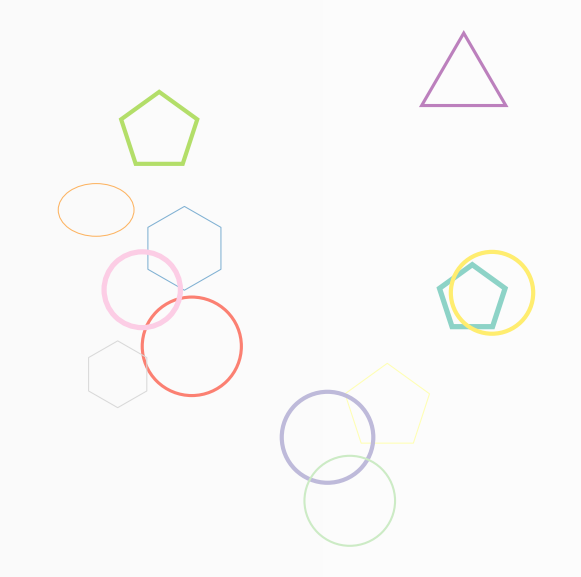[{"shape": "pentagon", "thickness": 2.5, "radius": 0.3, "center": [0.813, 0.481]}, {"shape": "pentagon", "thickness": 0.5, "radius": 0.38, "center": [0.666, 0.294]}, {"shape": "circle", "thickness": 2, "radius": 0.39, "center": [0.563, 0.242]}, {"shape": "circle", "thickness": 1.5, "radius": 0.43, "center": [0.33, 0.399]}, {"shape": "hexagon", "thickness": 0.5, "radius": 0.36, "center": [0.317, 0.569]}, {"shape": "oval", "thickness": 0.5, "radius": 0.33, "center": [0.165, 0.636]}, {"shape": "pentagon", "thickness": 2, "radius": 0.34, "center": [0.274, 0.771]}, {"shape": "circle", "thickness": 2.5, "radius": 0.33, "center": [0.245, 0.497]}, {"shape": "hexagon", "thickness": 0.5, "radius": 0.29, "center": [0.202, 0.351]}, {"shape": "triangle", "thickness": 1.5, "radius": 0.42, "center": [0.798, 0.858]}, {"shape": "circle", "thickness": 1, "radius": 0.39, "center": [0.602, 0.132]}, {"shape": "circle", "thickness": 2, "radius": 0.35, "center": [0.846, 0.492]}]